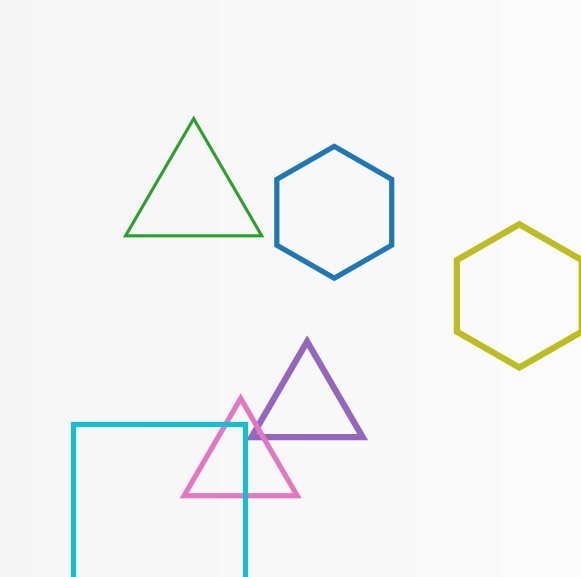[{"shape": "hexagon", "thickness": 2.5, "radius": 0.57, "center": [0.575, 0.632]}, {"shape": "triangle", "thickness": 1.5, "radius": 0.68, "center": [0.333, 0.658]}, {"shape": "triangle", "thickness": 3, "radius": 0.55, "center": [0.528, 0.297]}, {"shape": "triangle", "thickness": 2.5, "radius": 0.56, "center": [0.414, 0.197]}, {"shape": "hexagon", "thickness": 3, "radius": 0.62, "center": [0.893, 0.487]}, {"shape": "square", "thickness": 2.5, "radius": 0.74, "center": [0.274, 0.118]}]